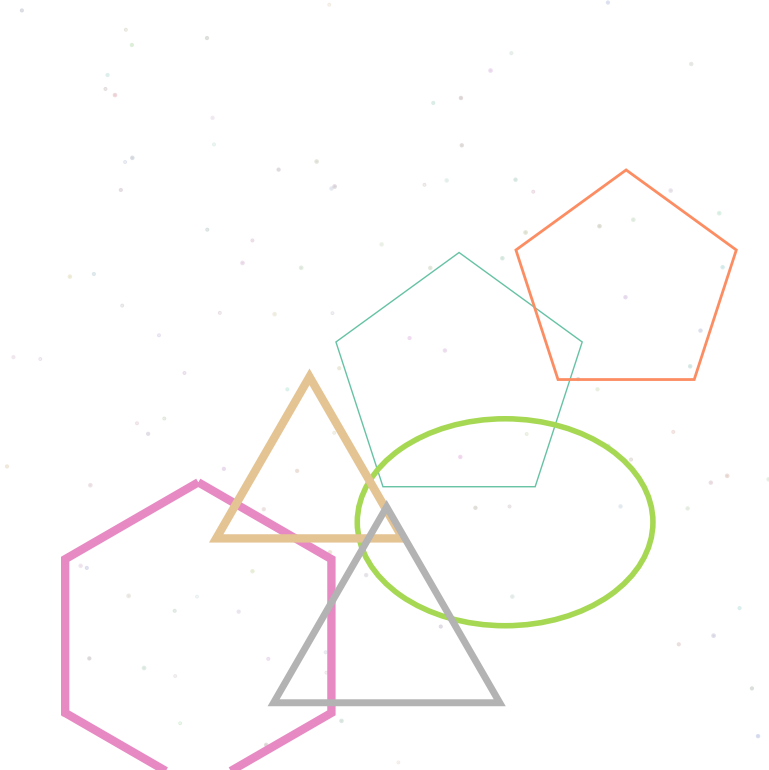[{"shape": "pentagon", "thickness": 0.5, "radius": 0.84, "center": [0.596, 0.504]}, {"shape": "pentagon", "thickness": 1, "radius": 0.75, "center": [0.813, 0.629]}, {"shape": "hexagon", "thickness": 3, "radius": 1.0, "center": [0.258, 0.174]}, {"shape": "oval", "thickness": 2, "radius": 0.96, "center": [0.656, 0.322]}, {"shape": "triangle", "thickness": 3, "radius": 0.7, "center": [0.402, 0.371]}, {"shape": "triangle", "thickness": 2.5, "radius": 0.85, "center": [0.502, 0.172]}]